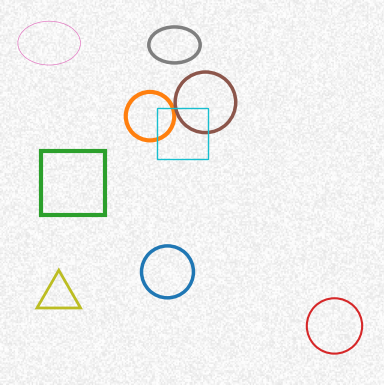[{"shape": "circle", "thickness": 2.5, "radius": 0.34, "center": [0.435, 0.294]}, {"shape": "circle", "thickness": 3, "radius": 0.31, "center": [0.39, 0.698]}, {"shape": "square", "thickness": 3, "radius": 0.42, "center": [0.19, 0.526]}, {"shape": "circle", "thickness": 1.5, "radius": 0.36, "center": [0.869, 0.153]}, {"shape": "circle", "thickness": 2.5, "radius": 0.39, "center": [0.534, 0.734]}, {"shape": "oval", "thickness": 0.5, "radius": 0.41, "center": [0.128, 0.888]}, {"shape": "oval", "thickness": 2.5, "radius": 0.33, "center": [0.453, 0.883]}, {"shape": "triangle", "thickness": 2, "radius": 0.33, "center": [0.153, 0.233]}, {"shape": "square", "thickness": 1, "radius": 0.33, "center": [0.474, 0.653]}]